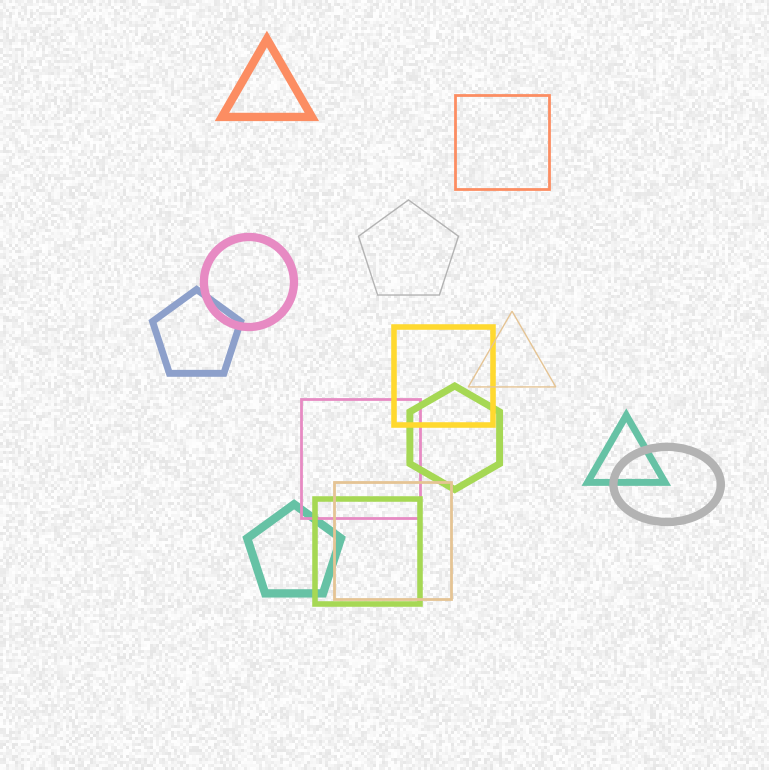[{"shape": "triangle", "thickness": 2.5, "radius": 0.29, "center": [0.813, 0.403]}, {"shape": "pentagon", "thickness": 3, "radius": 0.32, "center": [0.382, 0.281]}, {"shape": "triangle", "thickness": 3, "radius": 0.34, "center": [0.347, 0.882]}, {"shape": "square", "thickness": 1, "radius": 0.31, "center": [0.652, 0.816]}, {"shape": "pentagon", "thickness": 2.5, "radius": 0.3, "center": [0.255, 0.564]}, {"shape": "square", "thickness": 1, "radius": 0.39, "center": [0.468, 0.405]}, {"shape": "circle", "thickness": 3, "radius": 0.29, "center": [0.323, 0.634]}, {"shape": "square", "thickness": 2, "radius": 0.34, "center": [0.477, 0.284]}, {"shape": "hexagon", "thickness": 2.5, "radius": 0.34, "center": [0.591, 0.431]}, {"shape": "square", "thickness": 2, "radius": 0.32, "center": [0.576, 0.512]}, {"shape": "triangle", "thickness": 0.5, "radius": 0.33, "center": [0.665, 0.53]}, {"shape": "square", "thickness": 1, "radius": 0.38, "center": [0.51, 0.298]}, {"shape": "oval", "thickness": 3, "radius": 0.35, "center": [0.866, 0.371]}, {"shape": "pentagon", "thickness": 0.5, "radius": 0.34, "center": [0.531, 0.672]}]